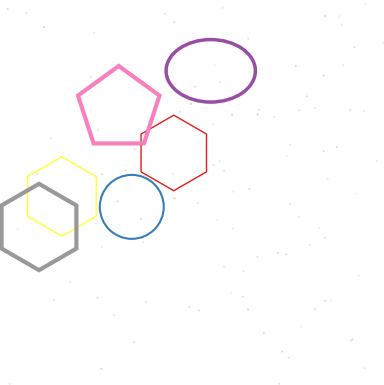[{"shape": "hexagon", "thickness": 1, "radius": 0.49, "center": [0.451, 0.603]}, {"shape": "circle", "thickness": 1.5, "radius": 0.42, "center": [0.342, 0.463]}, {"shape": "oval", "thickness": 2.5, "radius": 0.58, "center": [0.547, 0.816]}, {"shape": "hexagon", "thickness": 1, "radius": 0.52, "center": [0.161, 0.49]}, {"shape": "pentagon", "thickness": 3, "radius": 0.56, "center": [0.308, 0.717]}, {"shape": "hexagon", "thickness": 3, "radius": 0.56, "center": [0.101, 0.41]}]